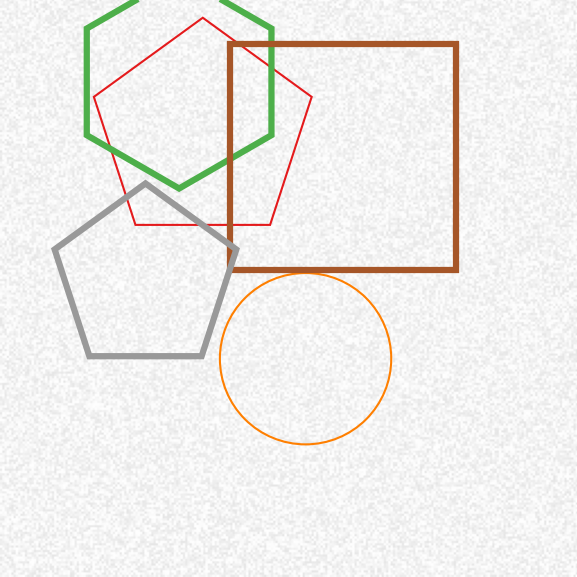[{"shape": "pentagon", "thickness": 1, "radius": 0.99, "center": [0.351, 0.77]}, {"shape": "hexagon", "thickness": 3, "radius": 0.92, "center": [0.31, 0.857]}, {"shape": "circle", "thickness": 1, "radius": 0.74, "center": [0.529, 0.378]}, {"shape": "square", "thickness": 3, "radius": 0.98, "center": [0.594, 0.727]}, {"shape": "pentagon", "thickness": 3, "radius": 0.83, "center": [0.252, 0.516]}]